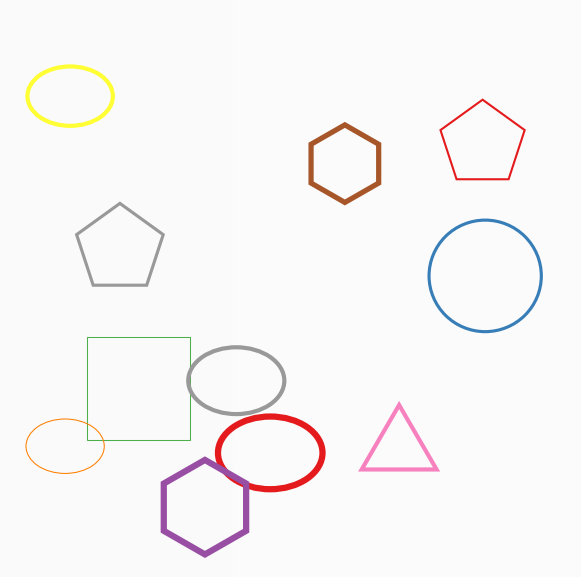[{"shape": "pentagon", "thickness": 1, "radius": 0.38, "center": [0.83, 0.75]}, {"shape": "oval", "thickness": 3, "radius": 0.45, "center": [0.465, 0.215]}, {"shape": "circle", "thickness": 1.5, "radius": 0.48, "center": [0.835, 0.521]}, {"shape": "square", "thickness": 0.5, "radius": 0.45, "center": [0.238, 0.326]}, {"shape": "hexagon", "thickness": 3, "radius": 0.41, "center": [0.353, 0.121]}, {"shape": "oval", "thickness": 0.5, "radius": 0.34, "center": [0.112, 0.226]}, {"shape": "oval", "thickness": 2, "radius": 0.37, "center": [0.121, 0.833]}, {"shape": "hexagon", "thickness": 2.5, "radius": 0.34, "center": [0.593, 0.716]}, {"shape": "triangle", "thickness": 2, "radius": 0.37, "center": [0.687, 0.223]}, {"shape": "pentagon", "thickness": 1.5, "radius": 0.39, "center": [0.206, 0.569]}, {"shape": "oval", "thickness": 2, "radius": 0.41, "center": [0.407, 0.34]}]